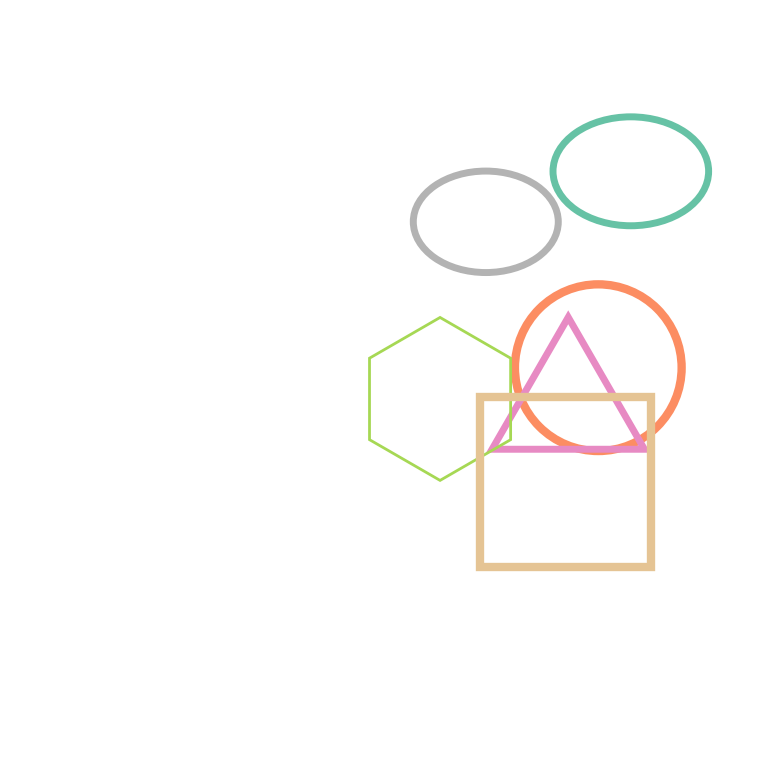[{"shape": "oval", "thickness": 2.5, "radius": 0.51, "center": [0.819, 0.778]}, {"shape": "circle", "thickness": 3, "radius": 0.54, "center": [0.777, 0.522]}, {"shape": "triangle", "thickness": 2.5, "radius": 0.57, "center": [0.738, 0.474]}, {"shape": "hexagon", "thickness": 1, "radius": 0.53, "center": [0.572, 0.482]}, {"shape": "square", "thickness": 3, "radius": 0.55, "center": [0.734, 0.374]}, {"shape": "oval", "thickness": 2.5, "radius": 0.47, "center": [0.631, 0.712]}]